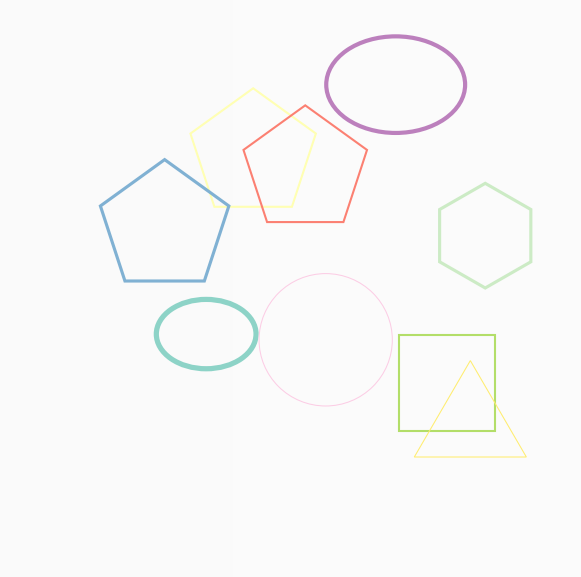[{"shape": "oval", "thickness": 2.5, "radius": 0.43, "center": [0.355, 0.421]}, {"shape": "pentagon", "thickness": 1, "radius": 0.57, "center": [0.436, 0.733]}, {"shape": "pentagon", "thickness": 1, "radius": 0.56, "center": [0.525, 0.705]}, {"shape": "pentagon", "thickness": 1.5, "radius": 0.58, "center": [0.283, 0.607]}, {"shape": "square", "thickness": 1, "radius": 0.41, "center": [0.769, 0.336]}, {"shape": "circle", "thickness": 0.5, "radius": 0.57, "center": [0.56, 0.411]}, {"shape": "oval", "thickness": 2, "radius": 0.6, "center": [0.681, 0.853]}, {"shape": "hexagon", "thickness": 1.5, "radius": 0.45, "center": [0.835, 0.591]}, {"shape": "triangle", "thickness": 0.5, "radius": 0.56, "center": [0.809, 0.263]}]